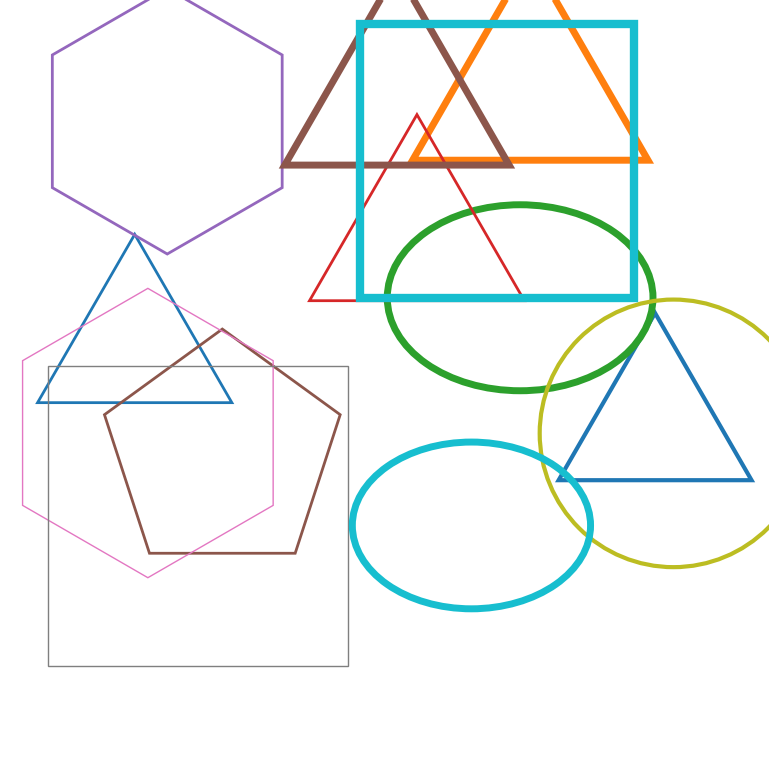[{"shape": "triangle", "thickness": 1, "radius": 0.73, "center": [0.175, 0.55]}, {"shape": "triangle", "thickness": 1.5, "radius": 0.72, "center": [0.851, 0.449]}, {"shape": "triangle", "thickness": 2.5, "radius": 0.88, "center": [0.689, 0.88]}, {"shape": "oval", "thickness": 2.5, "radius": 0.86, "center": [0.675, 0.613]}, {"shape": "triangle", "thickness": 1, "radius": 0.81, "center": [0.541, 0.69]}, {"shape": "hexagon", "thickness": 1, "radius": 0.86, "center": [0.217, 0.842]}, {"shape": "pentagon", "thickness": 1, "radius": 0.8, "center": [0.289, 0.412]}, {"shape": "triangle", "thickness": 2.5, "radius": 0.84, "center": [0.516, 0.87]}, {"shape": "hexagon", "thickness": 0.5, "radius": 0.94, "center": [0.192, 0.438]}, {"shape": "square", "thickness": 0.5, "radius": 0.98, "center": [0.257, 0.33]}, {"shape": "circle", "thickness": 1.5, "radius": 0.87, "center": [0.875, 0.437]}, {"shape": "oval", "thickness": 2.5, "radius": 0.77, "center": [0.612, 0.318]}, {"shape": "square", "thickness": 3, "radius": 0.89, "center": [0.646, 0.791]}]